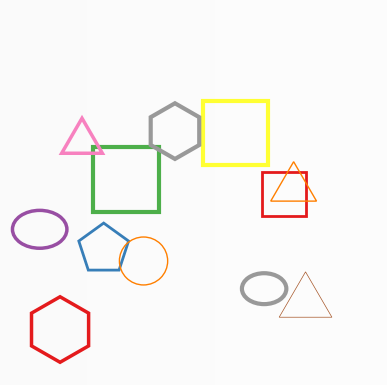[{"shape": "square", "thickness": 2, "radius": 0.29, "center": [0.733, 0.496]}, {"shape": "hexagon", "thickness": 2.5, "radius": 0.43, "center": [0.155, 0.144]}, {"shape": "pentagon", "thickness": 2, "radius": 0.34, "center": [0.268, 0.353]}, {"shape": "square", "thickness": 3, "radius": 0.43, "center": [0.326, 0.534]}, {"shape": "oval", "thickness": 2.5, "radius": 0.35, "center": [0.102, 0.404]}, {"shape": "circle", "thickness": 1, "radius": 0.31, "center": [0.37, 0.322]}, {"shape": "triangle", "thickness": 1, "radius": 0.34, "center": [0.758, 0.512]}, {"shape": "square", "thickness": 3, "radius": 0.42, "center": [0.608, 0.655]}, {"shape": "triangle", "thickness": 0.5, "radius": 0.39, "center": [0.788, 0.215]}, {"shape": "triangle", "thickness": 2.5, "radius": 0.3, "center": [0.212, 0.632]}, {"shape": "hexagon", "thickness": 3, "radius": 0.36, "center": [0.452, 0.659]}, {"shape": "oval", "thickness": 3, "radius": 0.29, "center": [0.682, 0.25]}]